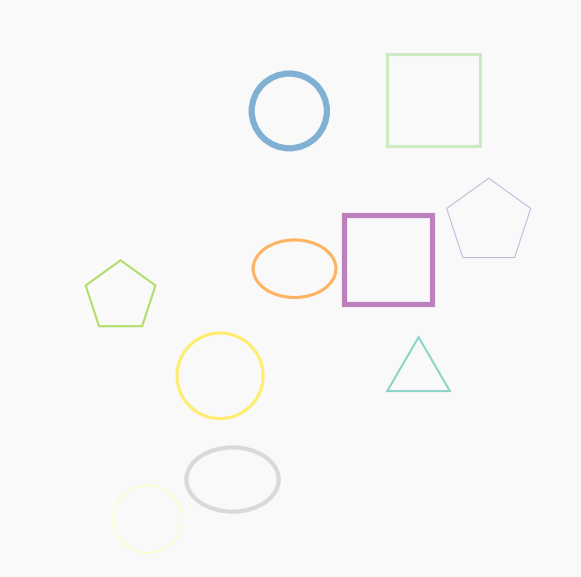[{"shape": "triangle", "thickness": 1, "radius": 0.31, "center": [0.72, 0.353]}, {"shape": "circle", "thickness": 0.5, "radius": 0.29, "center": [0.254, 0.1]}, {"shape": "pentagon", "thickness": 0.5, "radius": 0.38, "center": [0.841, 0.615]}, {"shape": "circle", "thickness": 3, "radius": 0.32, "center": [0.498, 0.807]}, {"shape": "oval", "thickness": 1.5, "radius": 0.36, "center": [0.507, 0.534]}, {"shape": "pentagon", "thickness": 1, "radius": 0.32, "center": [0.207, 0.485]}, {"shape": "oval", "thickness": 2, "radius": 0.4, "center": [0.4, 0.169]}, {"shape": "square", "thickness": 2.5, "radius": 0.38, "center": [0.668, 0.55]}, {"shape": "square", "thickness": 1.5, "radius": 0.4, "center": [0.745, 0.826]}, {"shape": "circle", "thickness": 1.5, "radius": 0.37, "center": [0.379, 0.348]}]